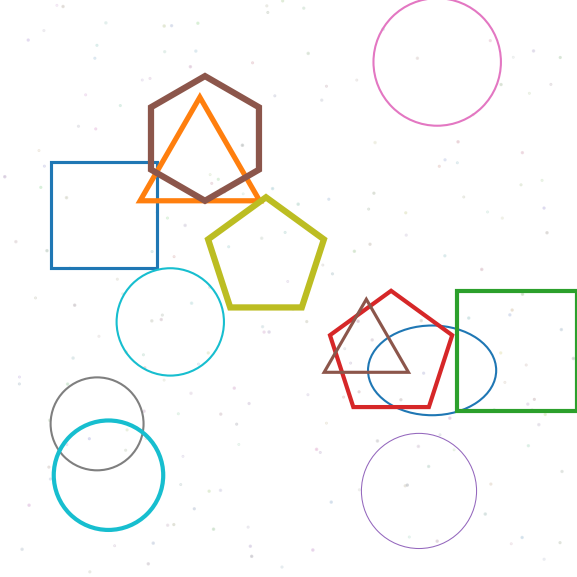[{"shape": "oval", "thickness": 1, "radius": 0.55, "center": [0.748, 0.358]}, {"shape": "square", "thickness": 1.5, "radius": 0.46, "center": [0.18, 0.627]}, {"shape": "triangle", "thickness": 2.5, "radius": 0.6, "center": [0.346, 0.711]}, {"shape": "square", "thickness": 2, "radius": 0.52, "center": [0.896, 0.392]}, {"shape": "pentagon", "thickness": 2, "radius": 0.56, "center": [0.677, 0.384]}, {"shape": "circle", "thickness": 0.5, "radius": 0.5, "center": [0.726, 0.149]}, {"shape": "hexagon", "thickness": 3, "radius": 0.54, "center": [0.355, 0.759]}, {"shape": "triangle", "thickness": 1.5, "radius": 0.42, "center": [0.634, 0.397]}, {"shape": "circle", "thickness": 1, "radius": 0.55, "center": [0.757, 0.892]}, {"shape": "circle", "thickness": 1, "radius": 0.4, "center": [0.168, 0.265]}, {"shape": "pentagon", "thickness": 3, "radius": 0.53, "center": [0.461, 0.552]}, {"shape": "circle", "thickness": 2, "radius": 0.47, "center": [0.188, 0.176]}, {"shape": "circle", "thickness": 1, "radius": 0.46, "center": [0.295, 0.442]}]